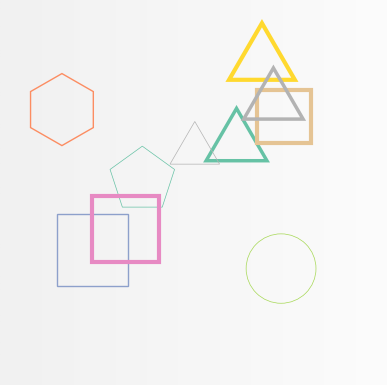[{"shape": "triangle", "thickness": 2.5, "radius": 0.45, "center": [0.61, 0.628]}, {"shape": "pentagon", "thickness": 0.5, "radius": 0.44, "center": [0.367, 0.533]}, {"shape": "hexagon", "thickness": 1, "radius": 0.47, "center": [0.16, 0.715]}, {"shape": "square", "thickness": 1, "radius": 0.46, "center": [0.239, 0.351]}, {"shape": "square", "thickness": 3, "radius": 0.43, "center": [0.324, 0.405]}, {"shape": "circle", "thickness": 0.5, "radius": 0.45, "center": [0.725, 0.302]}, {"shape": "triangle", "thickness": 3, "radius": 0.49, "center": [0.676, 0.842]}, {"shape": "square", "thickness": 3, "radius": 0.35, "center": [0.733, 0.697]}, {"shape": "triangle", "thickness": 0.5, "radius": 0.37, "center": [0.503, 0.611]}, {"shape": "triangle", "thickness": 2.5, "radius": 0.44, "center": [0.706, 0.735]}]